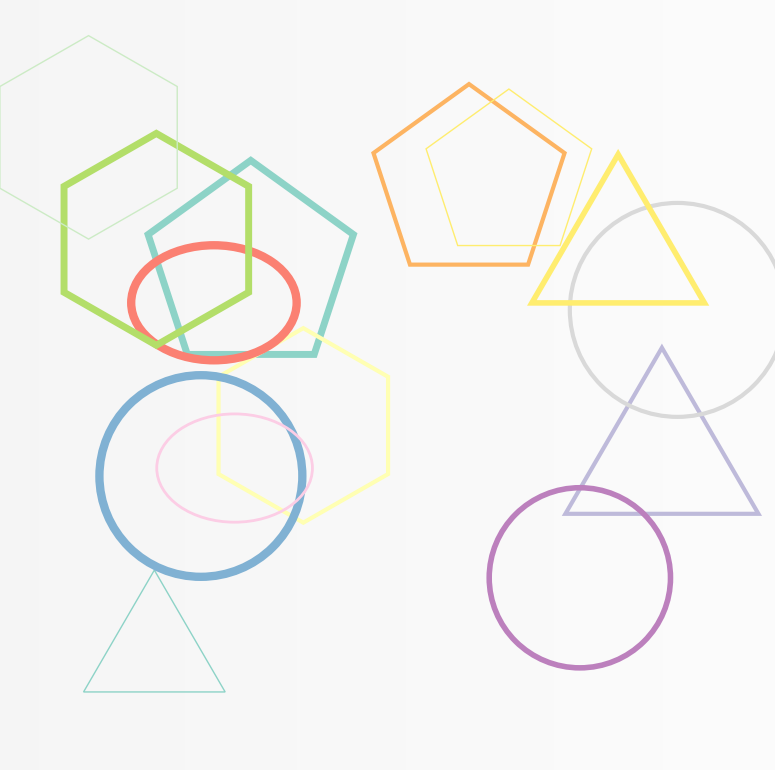[{"shape": "pentagon", "thickness": 2.5, "radius": 0.7, "center": [0.324, 0.652]}, {"shape": "triangle", "thickness": 0.5, "radius": 0.53, "center": [0.199, 0.154]}, {"shape": "hexagon", "thickness": 1.5, "radius": 0.63, "center": [0.391, 0.448]}, {"shape": "triangle", "thickness": 1.5, "radius": 0.72, "center": [0.854, 0.405]}, {"shape": "oval", "thickness": 3, "radius": 0.53, "center": [0.276, 0.607]}, {"shape": "circle", "thickness": 3, "radius": 0.65, "center": [0.259, 0.382]}, {"shape": "pentagon", "thickness": 1.5, "radius": 0.65, "center": [0.605, 0.761]}, {"shape": "hexagon", "thickness": 2.5, "radius": 0.69, "center": [0.202, 0.689]}, {"shape": "oval", "thickness": 1, "radius": 0.5, "center": [0.303, 0.392]}, {"shape": "circle", "thickness": 1.5, "radius": 0.69, "center": [0.874, 0.598]}, {"shape": "circle", "thickness": 2, "radius": 0.58, "center": [0.748, 0.25]}, {"shape": "hexagon", "thickness": 0.5, "radius": 0.66, "center": [0.114, 0.822]}, {"shape": "pentagon", "thickness": 0.5, "radius": 0.56, "center": [0.657, 0.772]}, {"shape": "triangle", "thickness": 2, "radius": 0.64, "center": [0.798, 0.671]}]